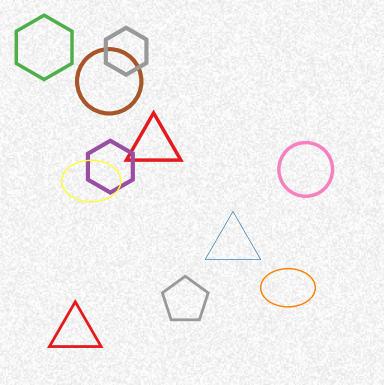[{"shape": "triangle", "thickness": 2.5, "radius": 0.41, "center": [0.399, 0.625]}, {"shape": "triangle", "thickness": 2, "radius": 0.39, "center": [0.196, 0.139]}, {"shape": "triangle", "thickness": 0.5, "radius": 0.42, "center": [0.605, 0.367]}, {"shape": "hexagon", "thickness": 2.5, "radius": 0.42, "center": [0.115, 0.877]}, {"shape": "hexagon", "thickness": 3, "radius": 0.34, "center": [0.287, 0.567]}, {"shape": "oval", "thickness": 1, "radius": 0.35, "center": [0.748, 0.253]}, {"shape": "oval", "thickness": 1, "radius": 0.38, "center": [0.237, 0.53]}, {"shape": "circle", "thickness": 3, "radius": 0.42, "center": [0.284, 0.789]}, {"shape": "circle", "thickness": 2.5, "radius": 0.35, "center": [0.794, 0.56]}, {"shape": "hexagon", "thickness": 3, "radius": 0.3, "center": [0.328, 0.867]}, {"shape": "pentagon", "thickness": 2, "radius": 0.31, "center": [0.481, 0.22]}]